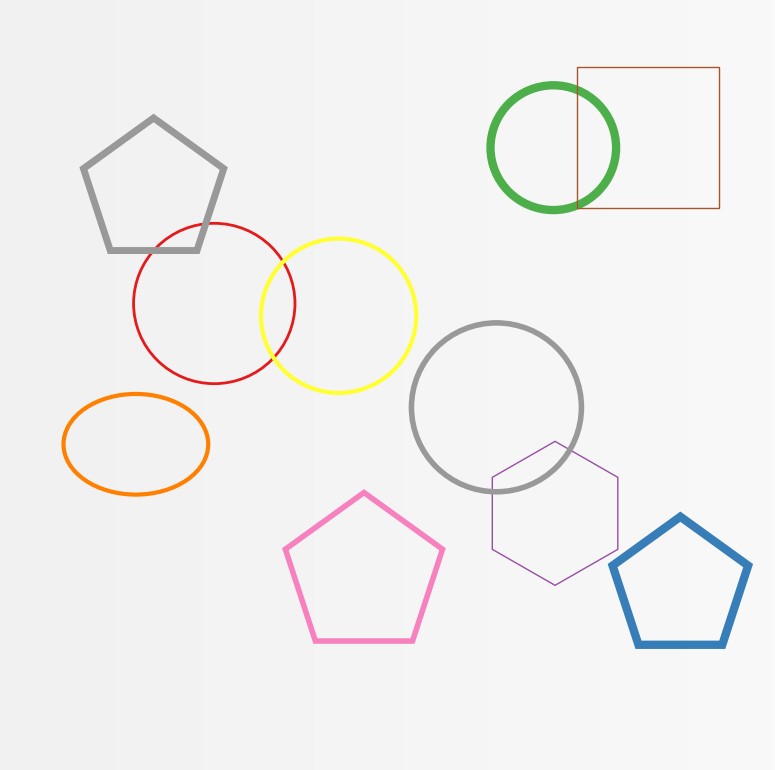[{"shape": "circle", "thickness": 1, "radius": 0.52, "center": [0.276, 0.606]}, {"shape": "pentagon", "thickness": 3, "radius": 0.46, "center": [0.878, 0.237]}, {"shape": "circle", "thickness": 3, "radius": 0.41, "center": [0.714, 0.808]}, {"shape": "hexagon", "thickness": 0.5, "radius": 0.47, "center": [0.716, 0.333]}, {"shape": "oval", "thickness": 1.5, "radius": 0.47, "center": [0.175, 0.423]}, {"shape": "circle", "thickness": 1.5, "radius": 0.5, "center": [0.437, 0.59]}, {"shape": "square", "thickness": 0.5, "radius": 0.46, "center": [0.836, 0.822]}, {"shape": "pentagon", "thickness": 2, "radius": 0.53, "center": [0.47, 0.254]}, {"shape": "pentagon", "thickness": 2.5, "radius": 0.48, "center": [0.198, 0.752]}, {"shape": "circle", "thickness": 2, "radius": 0.55, "center": [0.641, 0.471]}]